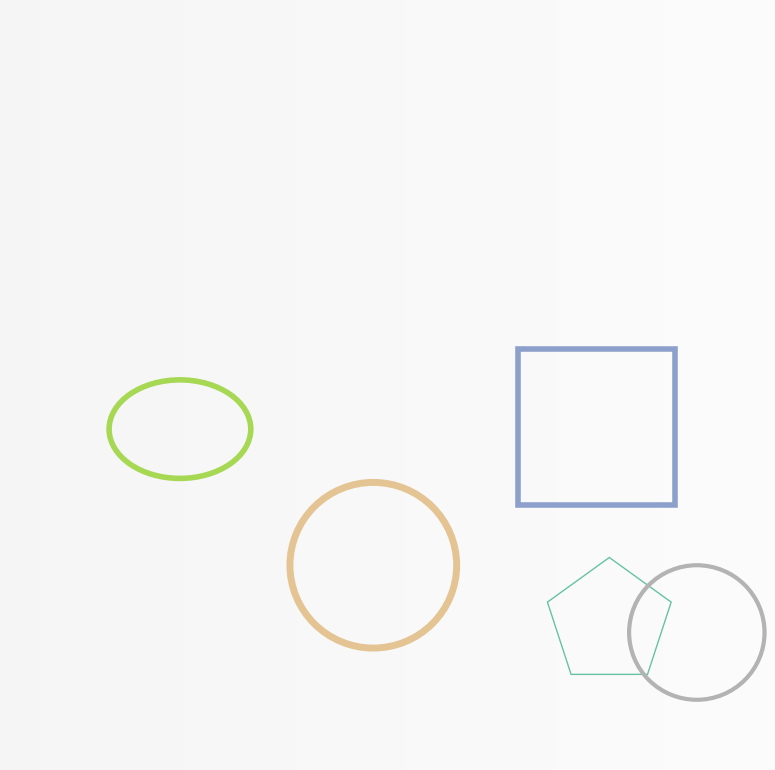[{"shape": "pentagon", "thickness": 0.5, "radius": 0.42, "center": [0.786, 0.192]}, {"shape": "square", "thickness": 2, "radius": 0.51, "center": [0.77, 0.446]}, {"shape": "oval", "thickness": 2, "radius": 0.46, "center": [0.232, 0.443]}, {"shape": "circle", "thickness": 2.5, "radius": 0.54, "center": [0.482, 0.266]}, {"shape": "circle", "thickness": 1.5, "radius": 0.44, "center": [0.899, 0.179]}]